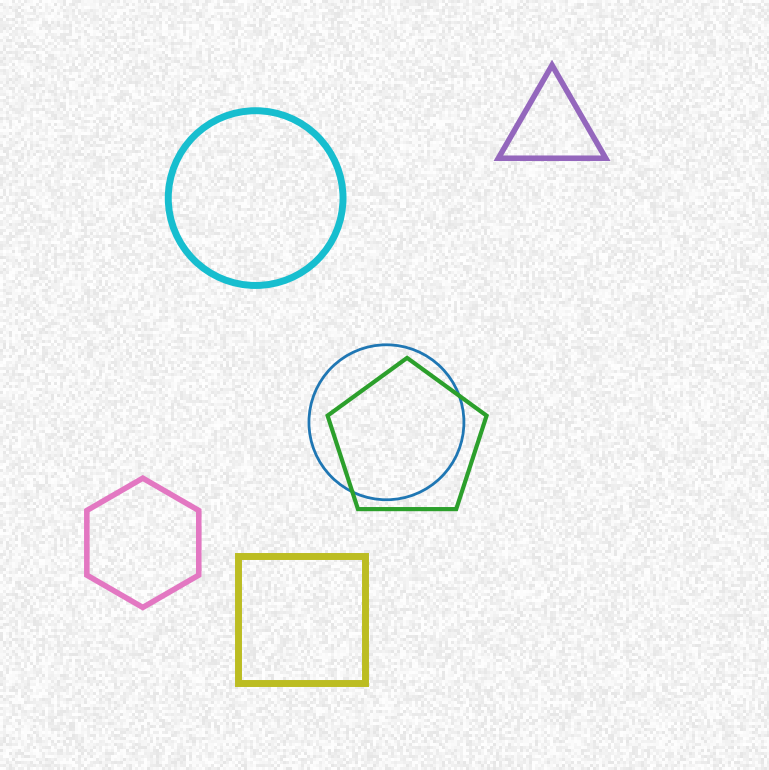[{"shape": "circle", "thickness": 1, "radius": 0.5, "center": [0.502, 0.452]}, {"shape": "pentagon", "thickness": 1.5, "radius": 0.54, "center": [0.529, 0.427]}, {"shape": "triangle", "thickness": 2, "radius": 0.4, "center": [0.717, 0.835]}, {"shape": "hexagon", "thickness": 2, "radius": 0.42, "center": [0.185, 0.295]}, {"shape": "square", "thickness": 2.5, "radius": 0.41, "center": [0.392, 0.196]}, {"shape": "circle", "thickness": 2.5, "radius": 0.57, "center": [0.332, 0.743]}]